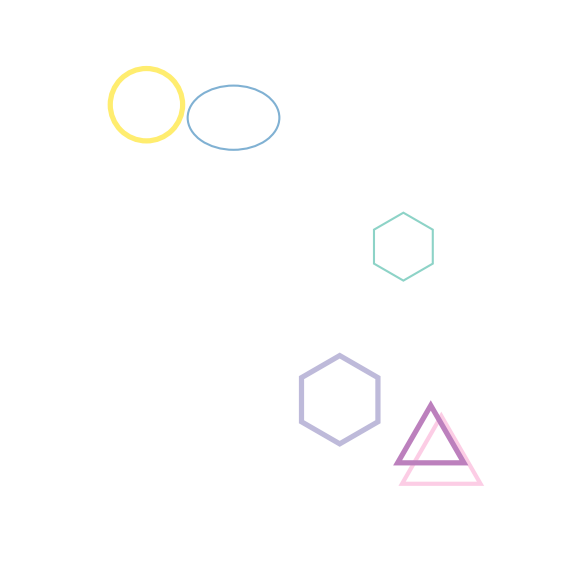[{"shape": "hexagon", "thickness": 1, "radius": 0.29, "center": [0.698, 0.572]}, {"shape": "hexagon", "thickness": 2.5, "radius": 0.38, "center": [0.588, 0.307]}, {"shape": "oval", "thickness": 1, "radius": 0.4, "center": [0.404, 0.795]}, {"shape": "triangle", "thickness": 2, "radius": 0.39, "center": [0.764, 0.201]}, {"shape": "triangle", "thickness": 2.5, "radius": 0.33, "center": [0.746, 0.231]}, {"shape": "circle", "thickness": 2.5, "radius": 0.31, "center": [0.254, 0.818]}]